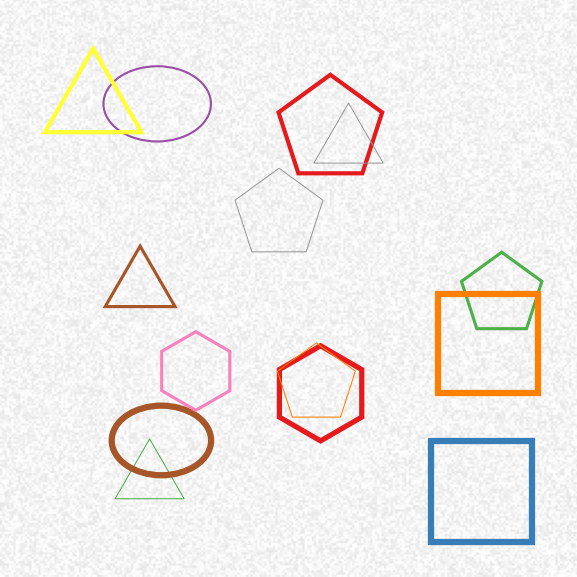[{"shape": "hexagon", "thickness": 2.5, "radius": 0.41, "center": [0.555, 0.318]}, {"shape": "pentagon", "thickness": 2, "radius": 0.47, "center": [0.572, 0.775]}, {"shape": "square", "thickness": 3, "radius": 0.44, "center": [0.833, 0.147]}, {"shape": "pentagon", "thickness": 1.5, "radius": 0.37, "center": [0.869, 0.489]}, {"shape": "triangle", "thickness": 0.5, "radius": 0.35, "center": [0.259, 0.17]}, {"shape": "oval", "thickness": 1, "radius": 0.47, "center": [0.272, 0.819]}, {"shape": "square", "thickness": 3, "radius": 0.43, "center": [0.846, 0.404]}, {"shape": "pentagon", "thickness": 0.5, "radius": 0.35, "center": [0.548, 0.334]}, {"shape": "triangle", "thickness": 2, "radius": 0.48, "center": [0.161, 0.819]}, {"shape": "oval", "thickness": 3, "radius": 0.43, "center": [0.279, 0.236]}, {"shape": "triangle", "thickness": 1.5, "radius": 0.35, "center": [0.243, 0.503]}, {"shape": "hexagon", "thickness": 1.5, "radius": 0.34, "center": [0.339, 0.357]}, {"shape": "triangle", "thickness": 0.5, "radius": 0.35, "center": [0.604, 0.751]}, {"shape": "pentagon", "thickness": 0.5, "radius": 0.4, "center": [0.483, 0.628]}]